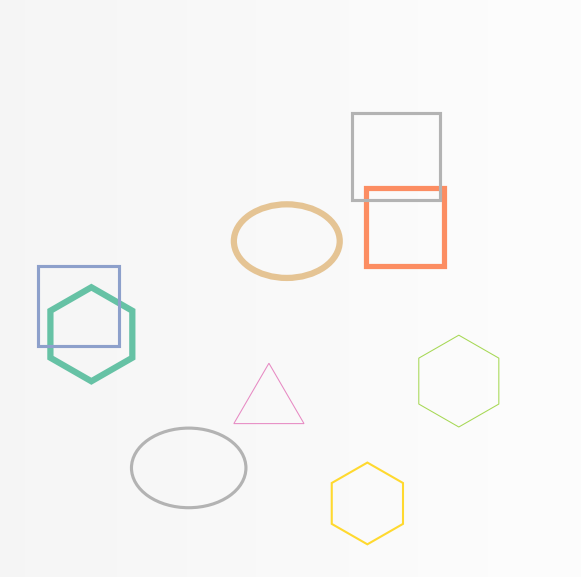[{"shape": "hexagon", "thickness": 3, "radius": 0.41, "center": [0.157, 0.42]}, {"shape": "square", "thickness": 2.5, "radius": 0.33, "center": [0.697, 0.606]}, {"shape": "square", "thickness": 1.5, "radius": 0.35, "center": [0.136, 0.469]}, {"shape": "triangle", "thickness": 0.5, "radius": 0.35, "center": [0.463, 0.3]}, {"shape": "hexagon", "thickness": 0.5, "radius": 0.4, "center": [0.789, 0.339]}, {"shape": "hexagon", "thickness": 1, "radius": 0.35, "center": [0.632, 0.127]}, {"shape": "oval", "thickness": 3, "radius": 0.46, "center": [0.493, 0.582]}, {"shape": "oval", "thickness": 1.5, "radius": 0.49, "center": [0.325, 0.189]}, {"shape": "square", "thickness": 1.5, "radius": 0.38, "center": [0.682, 0.728]}]